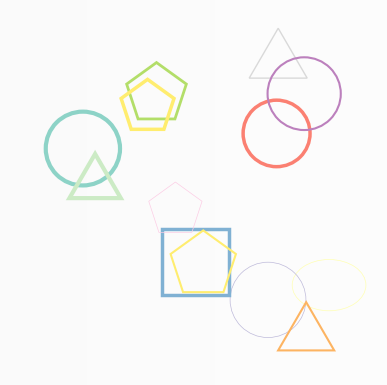[{"shape": "circle", "thickness": 3, "radius": 0.48, "center": [0.214, 0.614]}, {"shape": "oval", "thickness": 0.5, "radius": 0.48, "center": [0.849, 0.259]}, {"shape": "circle", "thickness": 0.5, "radius": 0.49, "center": [0.692, 0.221]}, {"shape": "circle", "thickness": 2.5, "radius": 0.43, "center": [0.714, 0.653]}, {"shape": "square", "thickness": 2.5, "radius": 0.43, "center": [0.505, 0.319]}, {"shape": "triangle", "thickness": 1.5, "radius": 0.42, "center": [0.79, 0.132]}, {"shape": "pentagon", "thickness": 2, "radius": 0.4, "center": [0.404, 0.757]}, {"shape": "pentagon", "thickness": 0.5, "radius": 0.36, "center": [0.453, 0.455]}, {"shape": "triangle", "thickness": 1, "radius": 0.43, "center": [0.718, 0.84]}, {"shape": "circle", "thickness": 1.5, "radius": 0.47, "center": [0.785, 0.757]}, {"shape": "triangle", "thickness": 3, "radius": 0.38, "center": [0.245, 0.524]}, {"shape": "pentagon", "thickness": 1.5, "radius": 0.44, "center": [0.525, 0.313]}, {"shape": "pentagon", "thickness": 2.5, "radius": 0.36, "center": [0.381, 0.722]}]